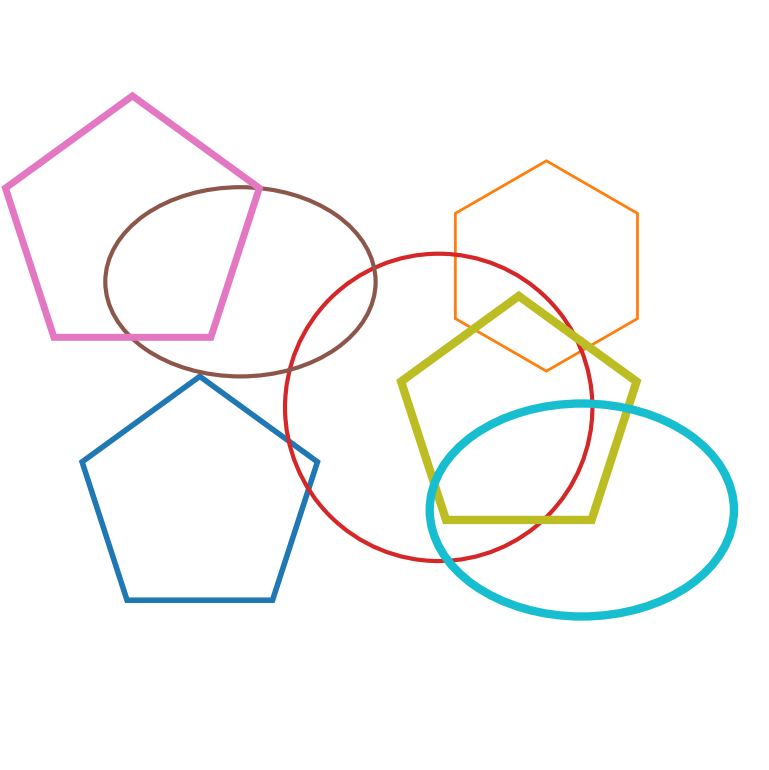[{"shape": "pentagon", "thickness": 2, "radius": 0.8, "center": [0.259, 0.35]}, {"shape": "hexagon", "thickness": 1, "radius": 0.68, "center": [0.71, 0.655]}, {"shape": "circle", "thickness": 1.5, "radius": 1.0, "center": [0.57, 0.471]}, {"shape": "oval", "thickness": 1.5, "radius": 0.88, "center": [0.312, 0.634]}, {"shape": "pentagon", "thickness": 2.5, "radius": 0.87, "center": [0.172, 0.702]}, {"shape": "pentagon", "thickness": 3, "radius": 0.8, "center": [0.674, 0.455]}, {"shape": "oval", "thickness": 3, "radius": 0.99, "center": [0.756, 0.338]}]